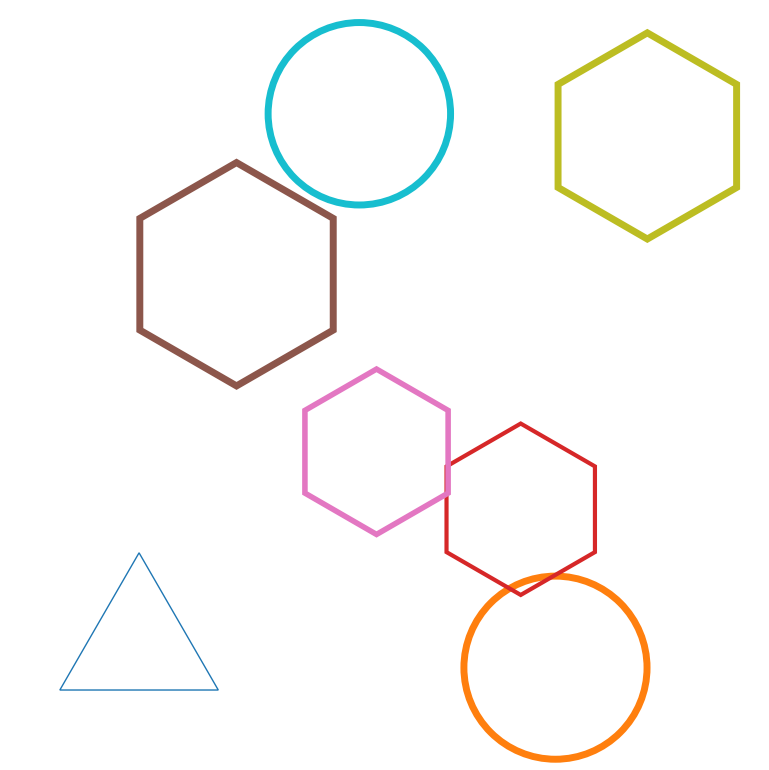[{"shape": "triangle", "thickness": 0.5, "radius": 0.59, "center": [0.181, 0.163]}, {"shape": "circle", "thickness": 2.5, "radius": 0.59, "center": [0.721, 0.133]}, {"shape": "hexagon", "thickness": 1.5, "radius": 0.56, "center": [0.676, 0.339]}, {"shape": "hexagon", "thickness": 2.5, "radius": 0.73, "center": [0.307, 0.644]}, {"shape": "hexagon", "thickness": 2, "radius": 0.54, "center": [0.489, 0.413]}, {"shape": "hexagon", "thickness": 2.5, "radius": 0.67, "center": [0.841, 0.823]}, {"shape": "circle", "thickness": 2.5, "radius": 0.59, "center": [0.467, 0.852]}]